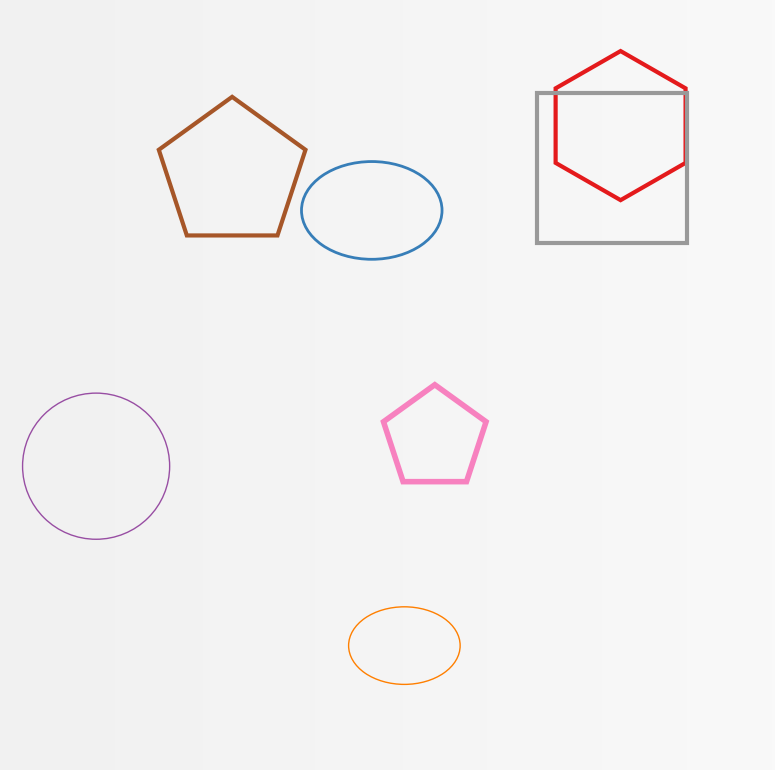[{"shape": "hexagon", "thickness": 1.5, "radius": 0.48, "center": [0.801, 0.837]}, {"shape": "oval", "thickness": 1, "radius": 0.45, "center": [0.48, 0.727]}, {"shape": "circle", "thickness": 0.5, "radius": 0.47, "center": [0.124, 0.395]}, {"shape": "oval", "thickness": 0.5, "radius": 0.36, "center": [0.522, 0.162]}, {"shape": "pentagon", "thickness": 1.5, "radius": 0.5, "center": [0.3, 0.775]}, {"shape": "pentagon", "thickness": 2, "radius": 0.35, "center": [0.561, 0.431]}, {"shape": "square", "thickness": 1.5, "radius": 0.48, "center": [0.79, 0.782]}]